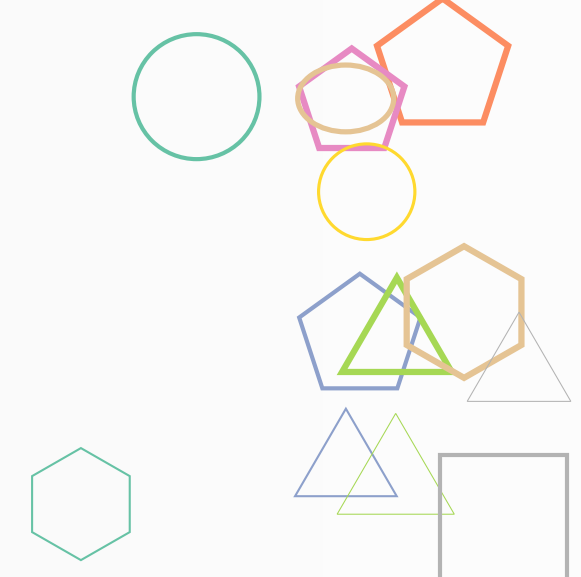[{"shape": "hexagon", "thickness": 1, "radius": 0.48, "center": [0.139, 0.126]}, {"shape": "circle", "thickness": 2, "radius": 0.54, "center": [0.338, 0.832]}, {"shape": "pentagon", "thickness": 3, "radius": 0.59, "center": [0.761, 0.883]}, {"shape": "triangle", "thickness": 1, "radius": 0.5, "center": [0.595, 0.19]}, {"shape": "pentagon", "thickness": 2, "radius": 0.55, "center": [0.619, 0.415]}, {"shape": "pentagon", "thickness": 3, "radius": 0.48, "center": [0.605, 0.82]}, {"shape": "triangle", "thickness": 0.5, "radius": 0.58, "center": [0.681, 0.167]}, {"shape": "triangle", "thickness": 3, "radius": 0.54, "center": [0.683, 0.409]}, {"shape": "circle", "thickness": 1.5, "radius": 0.41, "center": [0.631, 0.667]}, {"shape": "hexagon", "thickness": 3, "radius": 0.57, "center": [0.798, 0.459]}, {"shape": "oval", "thickness": 2.5, "radius": 0.41, "center": [0.595, 0.829]}, {"shape": "square", "thickness": 2, "radius": 0.55, "center": [0.866, 0.102]}, {"shape": "triangle", "thickness": 0.5, "radius": 0.51, "center": [0.893, 0.356]}]